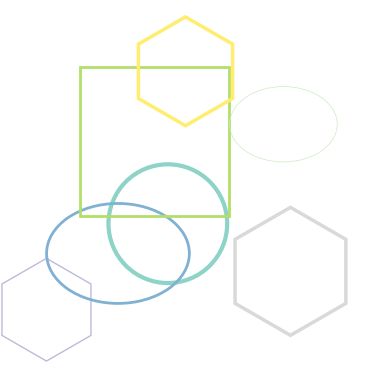[{"shape": "circle", "thickness": 3, "radius": 0.77, "center": [0.436, 0.419]}, {"shape": "hexagon", "thickness": 1, "radius": 0.67, "center": [0.121, 0.196]}, {"shape": "oval", "thickness": 2, "radius": 0.93, "center": [0.306, 0.342]}, {"shape": "square", "thickness": 2, "radius": 0.97, "center": [0.401, 0.632]}, {"shape": "hexagon", "thickness": 2.5, "radius": 0.83, "center": [0.754, 0.295]}, {"shape": "oval", "thickness": 0.5, "radius": 0.7, "center": [0.736, 0.677]}, {"shape": "hexagon", "thickness": 2.5, "radius": 0.71, "center": [0.482, 0.815]}]